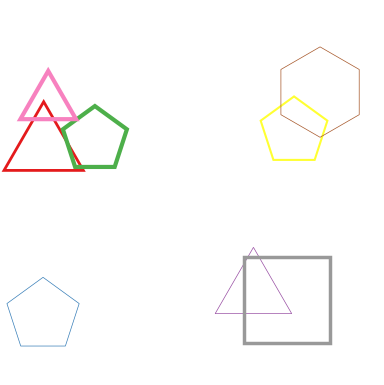[{"shape": "triangle", "thickness": 2, "radius": 0.59, "center": [0.113, 0.617]}, {"shape": "pentagon", "thickness": 0.5, "radius": 0.49, "center": [0.112, 0.181]}, {"shape": "pentagon", "thickness": 3, "radius": 0.44, "center": [0.246, 0.637]}, {"shape": "triangle", "thickness": 0.5, "radius": 0.57, "center": [0.658, 0.243]}, {"shape": "pentagon", "thickness": 1.5, "radius": 0.46, "center": [0.764, 0.658]}, {"shape": "hexagon", "thickness": 0.5, "radius": 0.59, "center": [0.831, 0.761]}, {"shape": "triangle", "thickness": 3, "radius": 0.42, "center": [0.125, 0.732]}, {"shape": "square", "thickness": 2.5, "radius": 0.56, "center": [0.744, 0.222]}]